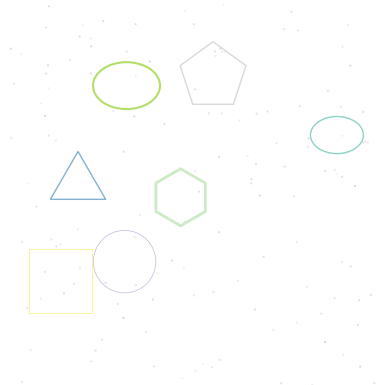[{"shape": "oval", "thickness": 1, "radius": 0.34, "center": [0.875, 0.649]}, {"shape": "circle", "thickness": 0.5, "radius": 0.41, "center": [0.324, 0.32]}, {"shape": "triangle", "thickness": 1, "radius": 0.41, "center": [0.203, 0.524]}, {"shape": "oval", "thickness": 1.5, "radius": 0.44, "center": [0.329, 0.778]}, {"shape": "pentagon", "thickness": 1, "radius": 0.45, "center": [0.553, 0.802]}, {"shape": "hexagon", "thickness": 2, "radius": 0.37, "center": [0.469, 0.488]}, {"shape": "square", "thickness": 0.5, "radius": 0.41, "center": [0.157, 0.27]}]